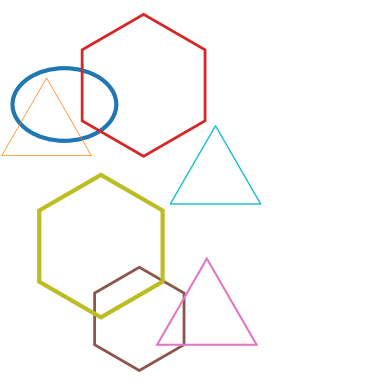[{"shape": "oval", "thickness": 3, "radius": 0.67, "center": [0.167, 0.729]}, {"shape": "triangle", "thickness": 0.5, "radius": 0.67, "center": [0.121, 0.663]}, {"shape": "hexagon", "thickness": 2, "radius": 0.92, "center": [0.373, 0.778]}, {"shape": "hexagon", "thickness": 2, "radius": 0.67, "center": [0.362, 0.172]}, {"shape": "triangle", "thickness": 1.5, "radius": 0.75, "center": [0.537, 0.179]}, {"shape": "hexagon", "thickness": 3, "radius": 0.92, "center": [0.262, 0.361]}, {"shape": "triangle", "thickness": 1, "radius": 0.68, "center": [0.56, 0.538]}]